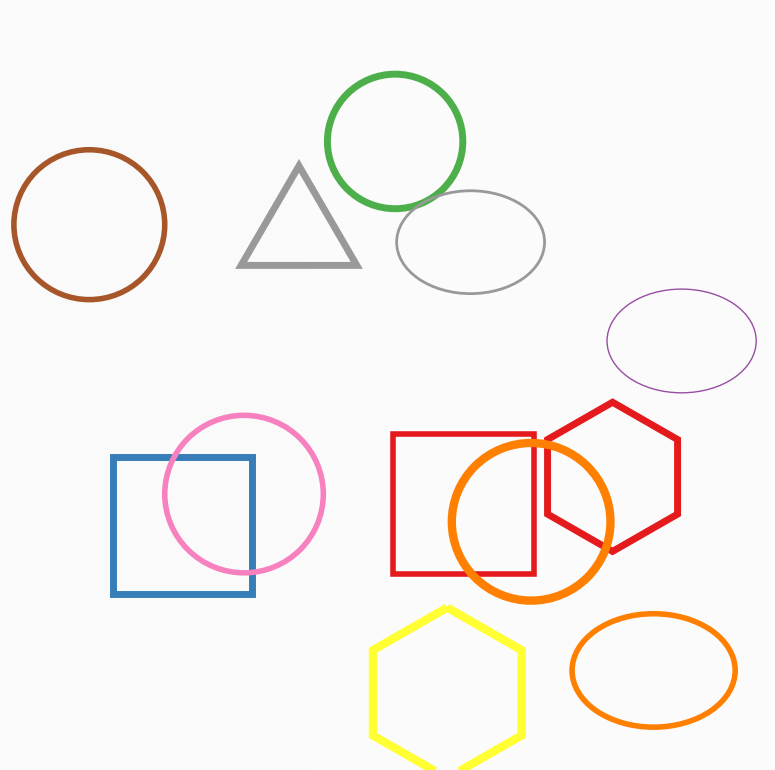[{"shape": "square", "thickness": 2, "radius": 0.46, "center": [0.598, 0.346]}, {"shape": "hexagon", "thickness": 2.5, "radius": 0.48, "center": [0.79, 0.381]}, {"shape": "square", "thickness": 2.5, "radius": 0.45, "center": [0.236, 0.318]}, {"shape": "circle", "thickness": 2.5, "radius": 0.44, "center": [0.51, 0.816]}, {"shape": "oval", "thickness": 0.5, "radius": 0.48, "center": [0.88, 0.557]}, {"shape": "circle", "thickness": 3, "radius": 0.51, "center": [0.685, 0.322]}, {"shape": "oval", "thickness": 2, "radius": 0.53, "center": [0.843, 0.129]}, {"shape": "hexagon", "thickness": 3, "radius": 0.55, "center": [0.577, 0.1]}, {"shape": "circle", "thickness": 2, "radius": 0.49, "center": [0.115, 0.708]}, {"shape": "circle", "thickness": 2, "radius": 0.51, "center": [0.315, 0.358]}, {"shape": "oval", "thickness": 1, "radius": 0.48, "center": [0.607, 0.685]}, {"shape": "triangle", "thickness": 2.5, "radius": 0.43, "center": [0.386, 0.698]}]